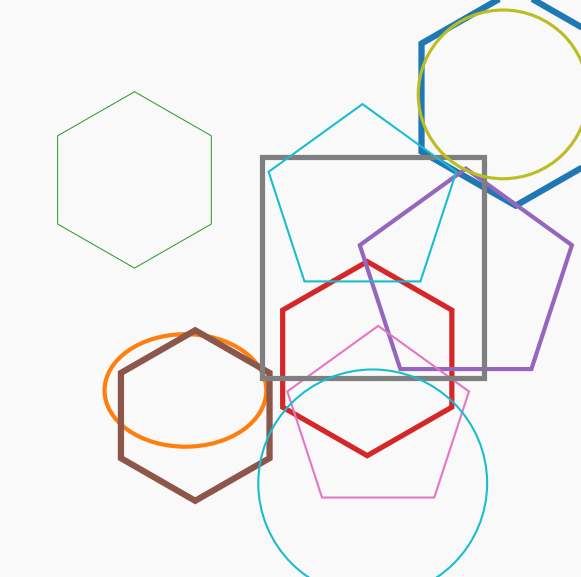[{"shape": "hexagon", "thickness": 3, "radius": 0.94, "center": [0.887, 0.83]}, {"shape": "oval", "thickness": 2, "radius": 0.7, "center": [0.319, 0.323]}, {"shape": "hexagon", "thickness": 0.5, "radius": 0.76, "center": [0.231, 0.688]}, {"shape": "hexagon", "thickness": 2.5, "radius": 0.84, "center": [0.632, 0.378]}, {"shape": "pentagon", "thickness": 2, "radius": 0.96, "center": [0.801, 0.515]}, {"shape": "hexagon", "thickness": 3, "radius": 0.74, "center": [0.336, 0.28]}, {"shape": "pentagon", "thickness": 1, "radius": 0.82, "center": [0.651, 0.271]}, {"shape": "square", "thickness": 2.5, "radius": 0.96, "center": [0.642, 0.535]}, {"shape": "circle", "thickness": 1.5, "radius": 0.73, "center": [0.866, 0.836]}, {"shape": "circle", "thickness": 1, "radius": 0.98, "center": [0.641, 0.162]}, {"shape": "pentagon", "thickness": 1, "radius": 0.85, "center": [0.624, 0.649]}]